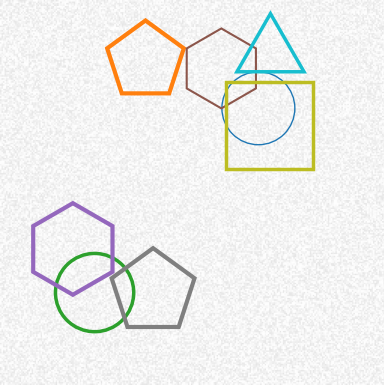[{"shape": "circle", "thickness": 1, "radius": 0.47, "center": [0.671, 0.719]}, {"shape": "pentagon", "thickness": 3, "radius": 0.52, "center": [0.378, 0.842]}, {"shape": "circle", "thickness": 2.5, "radius": 0.51, "center": [0.246, 0.24]}, {"shape": "hexagon", "thickness": 3, "radius": 0.59, "center": [0.189, 0.353]}, {"shape": "hexagon", "thickness": 1.5, "radius": 0.52, "center": [0.575, 0.822]}, {"shape": "pentagon", "thickness": 3, "radius": 0.57, "center": [0.398, 0.242]}, {"shape": "square", "thickness": 2.5, "radius": 0.57, "center": [0.7, 0.673]}, {"shape": "triangle", "thickness": 2.5, "radius": 0.5, "center": [0.703, 0.864]}]